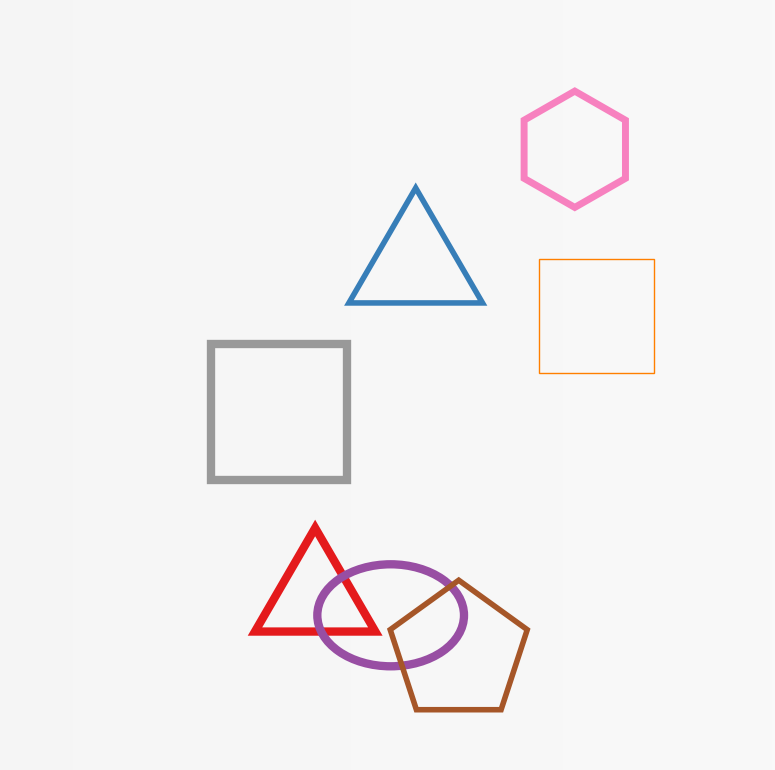[{"shape": "triangle", "thickness": 3, "radius": 0.45, "center": [0.407, 0.225]}, {"shape": "triangle", "thickness": 2, "radius": 0.5, "center": [0.536, 0.656]}, {"shape": "oval", "thickness": 3, "radius": 0.47, "center": [0.504, 0.201]}, {"shape": "square", "thickness": 0.5, "radius": 0.37, "center": [0.769, 0.589]}, {"shape": "pentagon", "thickness": 2, "radius": 0.46, "center": [0.592, 0.153]}, {"shape": "hexagon", "thickness": 2.5, "radius": 0.38, "center": [0.742, 0.806]}, {"shape": "square", "thickness": 3, "radius": 0.44, "center": [0.36, 0.465]}]